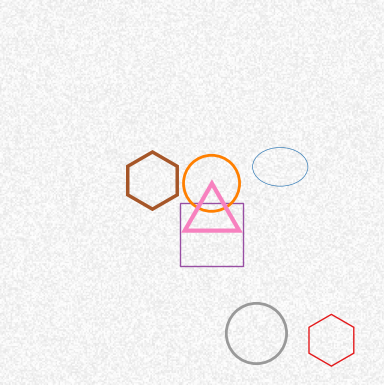[{"shape": "hexagon", "thickness": 1, "radius": 0.34, "center": [0.861, 0.116]}, {"shape": "oval", "thickness": 0.5, "radius": 0.36, "center": [0.728, 0.567]}, {"shape": "square", "thickness": 1, "radius": 0.41, "center": [0.55, 0.391]}, {"shape": "circle", "thickness": 2, "radius": 0.36, "center": [0.549, 0.524]}, {"shape": "hexagon", "thickness": 2.5, "radius": 0.37, "center": [0.396, 0.531]}, {"shape": "triangle", "thickness": 3, "radius": 0.41, "center": [0.551, 0.442]}, {"shape": "circle", "thickness": 2, "radius": 0.39, "center": [0.666, 0.134]}]